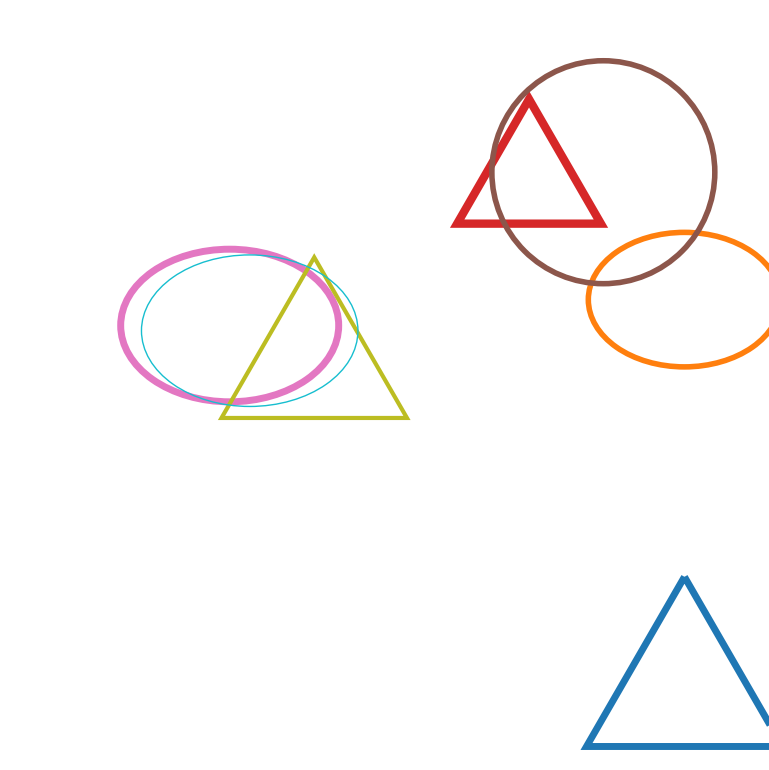[{"shape": "triangle", "thickness": 2.5, "radius": 0.73, "center": [0.889, 0.104]}, {"shape": "oval", "thickness": 2, "radius": 0.62, "center": [0.889, 0.611]}, {"shape": "triangle", "thickness": 3, "radius": 0.54, "center": [0.687, 0.763]}, {"shape": "circle", "thickness": 2, "radius": 0.72, "center": [0.784, 0.776]}, {"shape": "oval", "thickness": 2.5, "radius": 0.71, "center": [0.298, 0.577]}, {"shape": "triangle", "thickness": 1.5, "radius": 0.7, "center": [0.408, 0.527]}, {"shape": "oval", "thickness": 0.5, "radius": 0.7, "center": [0.324, 0.571]}]